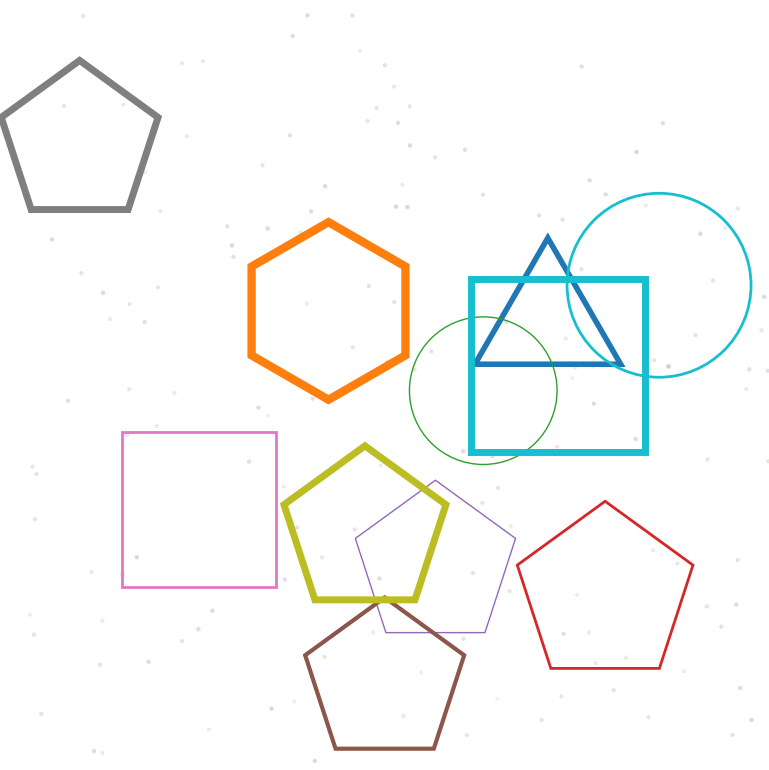[{"shape": "triangle", "thickness": 2, "radius": 0.55, "center": [0.711, 0.582]}, {"shape": "hexagon", "thickness": 3, "radius": 0.58, "center": [0.427, 0.596]}, {"shape": "circle", "thickness": 0.5, "radius": 0.48, "center": [0.628, 0.493]}, {"shape": "pentagon", "thickness": 1, "radius": 0.6, "center": [0.786, 0.229]}, {"shape": "pentagon", "thickness": 0.5, "radius": 0.55, "center": [0.566, 0.267]}, {"shape": "pentagon", "thickness": 1.5, "radius": 0.54, "center": [0.5, 0.115]}, {"shape": "square", "thickness": 1, "radius": 0.5, "center": [0.258, 0.338]}, {"shape": "pentagon", "thickness": 2.5, "radius": 0.54, "center": [0.103, 0.814]}, {"shape": "pentagon", "thickness": 2.5, "radius": 0.55, "center": [0.474, 0.31]}, {"shape": "circle", "thickness": 1, "radius": 0.6, "center": [0.856, 0.63]}, {"shape": "square", "thickness": 2.5, "radius": 0.56, "center": [0.725, 0.525]}]